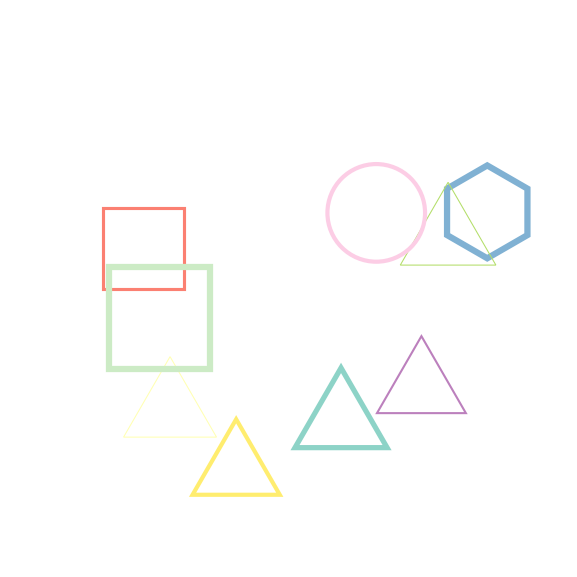[{"shape": "triangle", "thickness": 2.5, "radius": 0.46, "center": [0.591, 0.27]}, {"shape": "triangle", "thickness": 0.5, "radius": 0.46, "center": [0.294, 0.289]}, {"shape": "square", "thickness": 1.5, "radius": 0.35, "center": [0.248, 0.568]}, {"shape": "hexagon", "thickness": 3, "radius": 0.4, "center": [0.844, 0.632]}, {"shape": "triangle", "thickness": 0.5, "radius": 0.48, "center": [0.776, 0.588]}, {"shape": "circle", "thickness": 2, "radius": 0.42, "center": [0.651, 0.63]}, {"shape": "triangle", "thickness": 1, "radius": 0.44, "center": [0.73, 0.328]}, {"shape": "square", "thickness": 3, "radius": 0.44, "center": [0.276, 0.448]}, {"shape": "triangle", "thickness": 2, "radius": 0.44, "center": [0.409, 0.186]}]